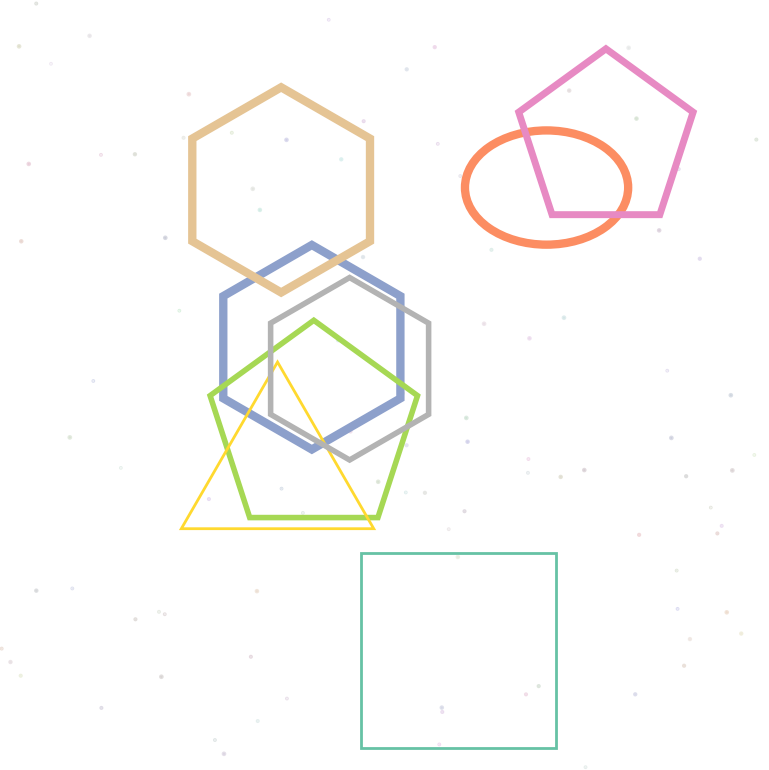[{"shape": "square", "thickness": 1, "radius": 0.63, "center": [0.596, 0.155]}, {"shape": "oval", "thickness": 3, "radius": 0.53, "center": [0.71, 0.756]}, {"shape": "hexagon", "thickness": 3, "radius": 0.66, "center": [0.405, 0.549]}, {"shape": "pentagon", "thickness": 2.5, "radius": 0.6, "center": [0.787, 0.818]}, {"shape": "pentagon", "thickness": 2, "radius": 0.71, "center": [0.408, 0.442]}, {"shape": "triangle", "thickness": 1, "radius": 0.72, "center": [0.36, 0.386]}, {"shape": "hexagon", "thickness": 3, "radius": 0.67, "center": [0.365, 0.753]}, {"shape": "hexagon", "thickness": 2, "radius": 0.59, "center": [0.454, 0.521]}]